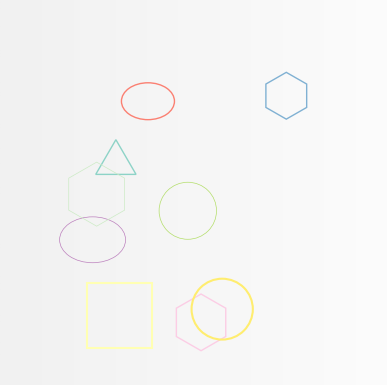[{"shape": "triangle", "thickness": 1, "radius": 0.3, "center": [0.299, 0.577]}, {"shape": "square", "thickness": 1.5, "radius": 0.42, "center": [0.308, 0.181]}, {"shape": "oval", "thickness": 1, "radius": 0.34, "center": [0.382, 0.737]}, {"shape": "hexagon", "thickness": 1, "radius": 0.3, "center": [0.739, 0.751]}, {"shape": "circle", "thickness": 0.5, "radius": 0.37, "center": [0.485, 0.453]}, {"shape": "hexagon", "thickness": 1, "radius": 0.37, "center": [0.519, 0.163]}, {"shape": "oval", "thickness": 0.5, "radius": 0.43, "center": [0.239, 0.377]}, {"shape": "hexagon", "thickness": 0.5, "radius": 0.42, "center": [0.249, 0.496]}, {"shape": "circle", "thickness": 1.5, "radius": 0.4, "center": [0.573, 0.197]}]